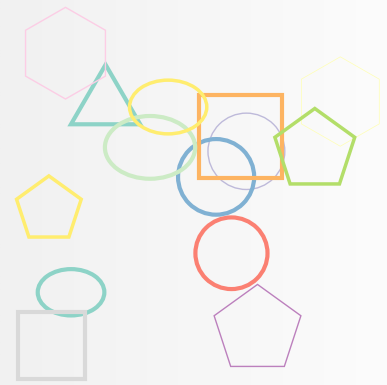[{"shape": "oval", "thickness": 3, "radius": 0.43, "center": [0.183, 0.241]}, {"shape": "triangle", "thickness": 3, "radius": 0.52, "center": [0.272, 0.729]}, {"shape": "hexagon", "thickness": 0.5, "radius": 0.58, "center": [0.878, 0.736]}, {"shape": "circle", "thickness": 1, "radius": 0.5, "center": [0.636, 0.607]}, {"shape": "circle", "thickness": 3, "radius": 0.47, "center": [0.597, 0.342]}, {"shape": "circle", "thickness": 3, "radius": 0.49, "center": [0.558, 0.541]}, {"shape": "square", "thickness": 3, "radius": 0.54, "center": [0.621, 0.646]}, {"shape": "pentagon", "thickness": 2.5, "radius": 0.54, "center": [0.812, 0.61]}, {"shape": "hexagon", "thickness": 1, "radius": 0.6, "center": [0.169, 0.862]}, {"shape": "square", "thickness": 3, "radius": 0.43, "center": [0.133, 0.103]}, {"shape": "pentagon", "thickness": 1, "radius": 0.59, "center": [0.665, 0.143]}, {"shape": "oval", "thickness": 3, "radius": 0.58, "center": [0.387, 0.617]}, {"shape": "oval", "thickness": 2.5, "radius": 0.5, "center": [0.434, 0.722]}, {"shape": "pentagon", "thickness": 2.5, "radius": 0.44, "center": [0.126, 0.455]}]